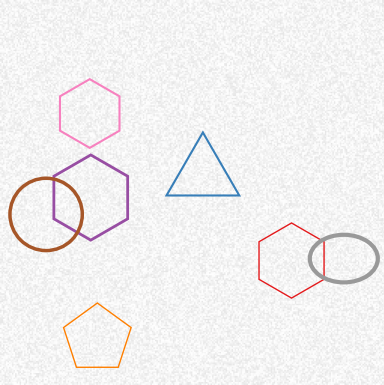[{"shape": "hexagon", "thickness": 1, "radius": 0.49, "center": [0.757, 0.323]}, {"shape": "triangle", "thickness": 1.5, "radius": 0.55, "center": [0.527, 0.547]}, {"shape": "hexagon", "thickness": 2, "radius": 0.55, "center": [0.236, 0.487]}, {"shape": "pentagon", "thickness": 1, "radius": 0.46, "center": [0.253, 0.121]}, {"shape": "circle", "thickness": 2.5, "radius": 0.47, "center": [0.12, 0.443]}, {"shape": "hexagon", "thickness": 1.5, "radius": 0.45, "center": [0.233, 0.705]}, {"shape": "oval", "thickness": 3, "radius": 0.44, "center": [0.893, 0.328]}]